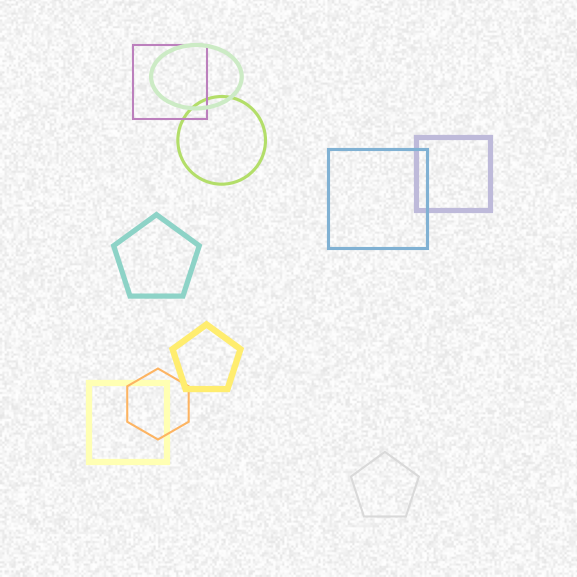[{"shape": "pentagon", "thickness": 2.5, "radius": 0.39, "center": [0.271, 0.549]}, {"shape": "square", "thickness": 3, "radius": 0.34, "center": [0.222, 0.268]}, {"shape": "square", "thickness": 2.5, "radius": 0.32, "center": [0.785, 0.698]}, {"shape": "square", "thickness": 1.5, "radius": 0.43, "center": [0.654, 0.656]}, {"shape": "hexagon", "thickness": 1, "radius": 0.31, "center": [0.274, 0.3]}, {"shape": "circle", "thickness": 1.5, "radius": 0.38, "center": [0.384, 0.756]}, {"shape": "pentagon", "thickness": 1, "radius": 0.31, "center": [0.667, 0.155]}, {"shape": "square", "thickness": 1, "radius": 0.32, "center": [0.295, 0.857]}, {"shape": "oval", "thickness": 2, "radius": 0.39, "center": [0.34, 0.866]}, {"shape": "pentagon", "thickness": 3, "radius": 0.31, "center": [0.358, 0.376]}]